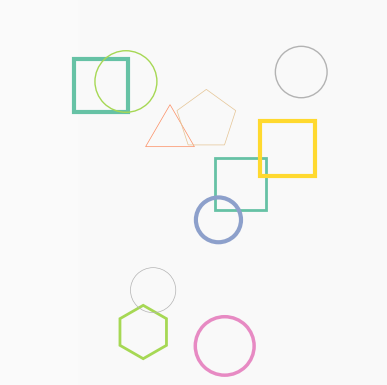[{"shape": "square", "thickness": 3, "radius": 0.34, "center": [0.261, 0.778]}, {"shape": "square", "thickness": 2, "radius": 0.33, "center": [0.62, 0.522]}, {"shape": "triangle", "thickness": 0.5, "radius": 0.36, "center": [0.439, 0.655]}, {"shape": "circle", "thickness": 3, "radius": 0.29, "center": [0.564, 0.429]}, {"shape": "circle", "thickness": 2.5, "radius": 0.38, "center": [0.58, 0.101]}, {"shape": "circle", "thickness": 1, "radius": 0.4, "center": [0.325, 0.788]}, {"shape": "hexagon", "thickness": 2, "radius": 0.35, "center": [0.37, 0.138]}, {"shape": "square", "thickness": 3, "radius": 0.35, "center": [0.743, 0.614]}, {"shape": "pentagon", "thickness": 0.5, "radius": 0.4, "center": [0.532, 0.688]}, {"shape": "circle", "thickness": 1, "radius": 0.33, "center": [0.777, 0.813]}, {"shape": "circle", "thickness": 0.5, "radius": 0.29, "center": [0.395, 0.246]}]